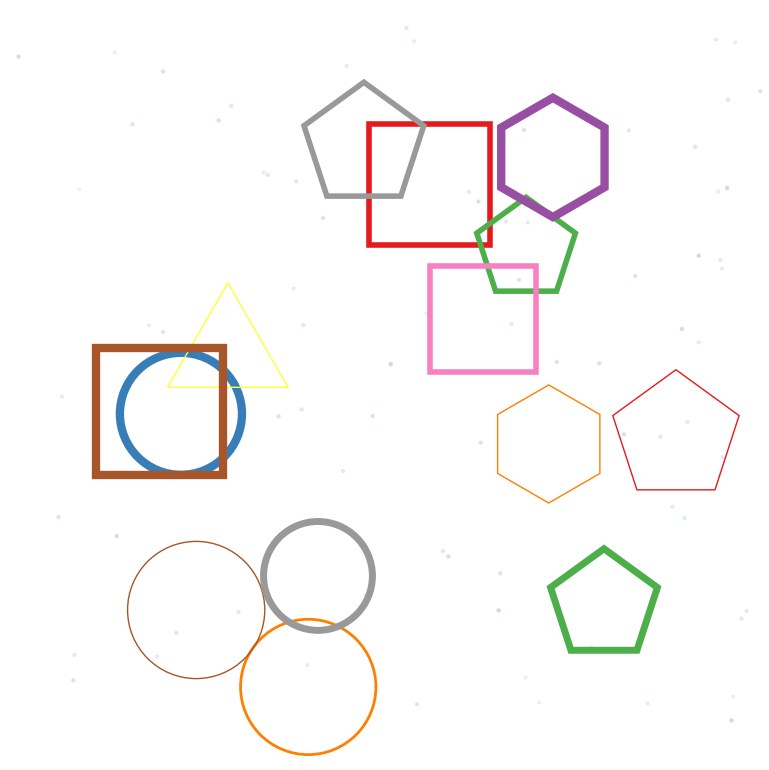[{"shape": "square", "thickness": 2, "radius": 0.39, "center": [0.558, 0.761]}, {"shape": "pentagon", "thickness": 0.5, "radius": 0.43, "center": [0.878, 0.434]}, {"shape": "circle", "thickness": 3, "radius": 0.4, "center": [0.235, 0.463]}, {"shape": "pentagon", "thickness": 2.5, "radius": 0.36, "center": [0.784, 0.214]}, {"shape": "pentagon", "thickness": 2, "radius": 0.34, "center": [0.683, 0.676]}, {"shape": "hexagon", "thickness": 3, "radius": 0.39, "center": [0.718, 0.796]}, {"shape": "hexagon", "thickness": 0.5, "radius": 0.38, "center": [0.713, 0.423]}, {"shape": "circle", "thickness": 1, "radius": 0.44, "center": [0.4, 0.108]}, {"shape": "triangle", "thickness": 0.5, "radius": 0.45, "center": [0.296, 0.542]}, {"shape": "circle", "thickness": 0.5, "radius": 0.45, "center": [0.255, 0.208]}, {"shape": "square", "thickness": 3, "radius": 0.41, "center": [0.207, 0.466]}, {"shape": "square", "thickness": 2, "radius": 0.34, "center": [0.627, 0.585]}, {"shape": "circle", "thickness": 2.5, "radius": 0.35, "center": [0.413, 0.252]}, {"shape": "pentagon", "thickness": 2, "radius": 0.41, "center": [0.473, 0.811]}]